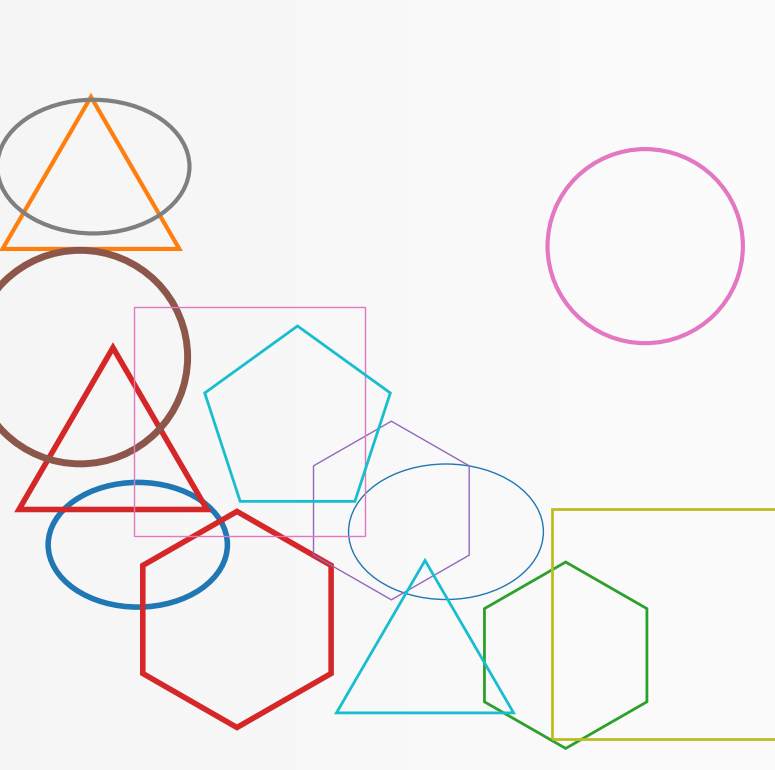[{"shape": "oval", "thickness": 2, "radius": 0.58, "center": [0.178, 0.293]}, {"shape": "oval", "thickness": 0.5, "radius": 0.63, "center": [0.575, 0.309]}, {"shape": "triangle", "thickness": 1.5, "radius": 0.66, "center": [0.117, 0.743]}, {"shape": "hexagon", "thickness": 1, "radius": 0.61, "center": [0.73, 0.149]}, {"shape": "triangle", "thickness": 2, "radius": 0.7, "center": [0.146, 0.408]}, {"shape": "hexagon", "thickness": 2, "radius": 0.7, "center": [0.306, 0.195]}, {"shape": "hexagon", "thickness": 0.5, "radius": 0.58, "center": [0.505, 0.337]}, {"shape": "circle", "thickness": 2.5, "radius": 0.69, "center": [0.103, 0.536]}, {"shape": "square", "thickness": 0.5, "radius": 0.74, "center": [0.322, 0.452]}, {"shape": "circle", "thickness": 1.5, "radius": 0.63, "center": [0.833, 0.68]}, {"shape": "oval", "thickness": 1.5, "radius": 0.62, "center": [0.12, 0.784]}, {"shape": "square", "thickness": 1, "radius": 0.75, "center": [0.862, 0.19]}, {"shape": "triangle", "thickness": 1, "radius": 0.66, "center": [0.548, 0.14]}, {"shape": "pentagon", "thickness": 1, "radius": 0.63, "center": [0.384, 0.451]}]